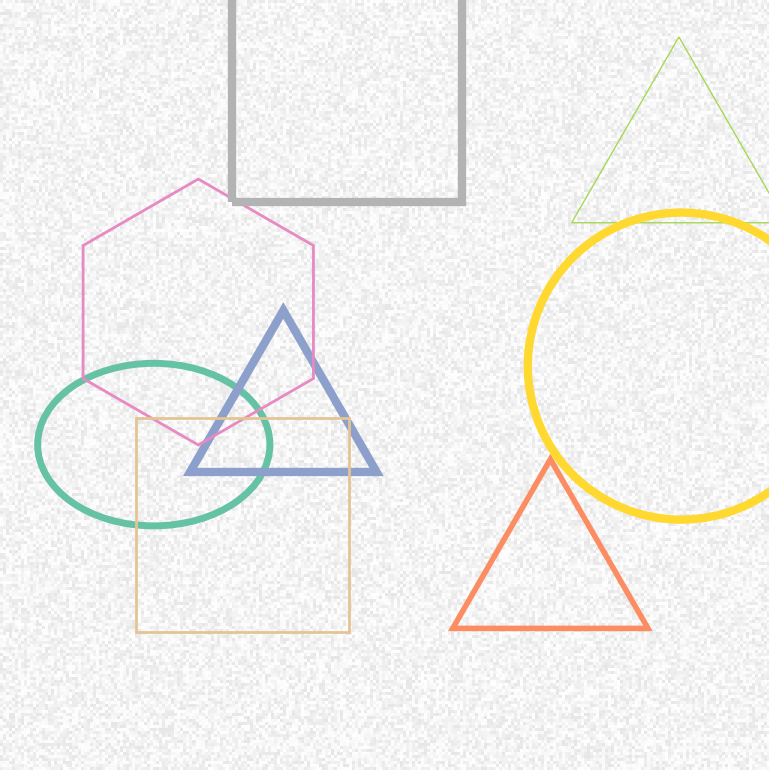[{"shape": "oval", "thickness": 2.5, "radius": 0.75, "center": [0.2, 0.423]}, {"shape": "triangle", "thickness": 2, "radius": 0.73, "center": [0.715, 0.257]}, {"shape": "triangle", "thickness": 3, "radius": 0.7, "center": [0.368, 0.457]}, {"shape": "hexagon", "thickness": 1, "radius": 0.86, "center": [0.257, 0.595]}, {"shape": "triangle", "thickness": 0.5, "radius": 0.8, "center": [0.882, 0.791]}, {"shape": "circle", "thickness": 3, "radius": 1.0, "center": [0.885, 0.525]}, {"shape": "square", "thickness": 1, "radius": 0.69, "center": [0.315, 0.318]}, {"shape": "square", "thickness": 3, "radius": 0.75, "center": [0.451, 0.887]}]